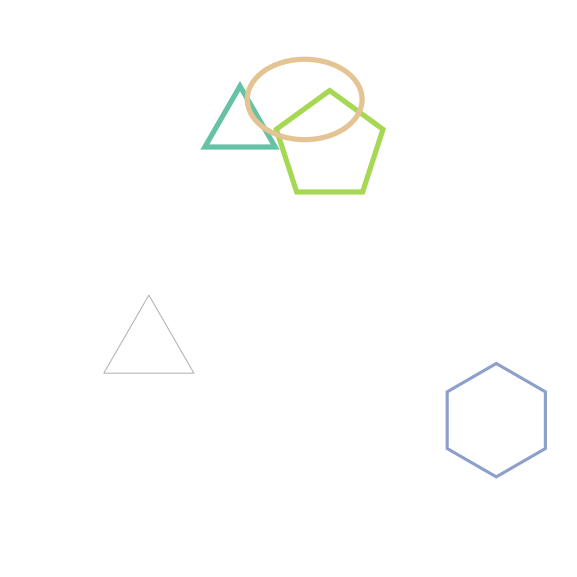[{"shape": "triangle", "thickness": 2.5, "radius": 0.35, "center": [0.416, 0.78]}, {"shape": "hexagon", "thickness": 1.5, "radius": 0.49, "center": [0.859, 0.272]}, {"shape": "pentagon", "thickness": 2.5, "radius": 0.49, "center": [0.571, 0.745]}, {"shape": "oval", "thickness": 2.5, "radius": 0.5, "center": [0.528, 0.827]}, {"shape": "triangle", "thickness": 0.5, "radius": 0.45, "center": [0.258, 0.398]}]